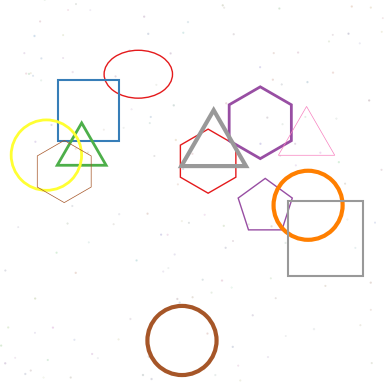[{"shape": "hexagon", "thickness": 1, "radius": 0.42, "center": [0.541, 0.581]}, {"shape": "oval", "thickness": 1, "radius": 0.44, "center": [0.359, 0.807]}, {"shape": "square", "thickness": 1.5, "radius": 0.39, "center": [0.23, 0.713]}, {"shape": "triangle", "thickness": 2, "radius": 0.37, "center": [0.212, 0.607]}, {"shape": "pentagon", "thickness": 1, "radius": 0.37, "center": [0.689, 0.463]}, {"shape": "hexagon", "thickness": 2, "radius": 0.47, "center": [0.676, 0.681]}, {"shape": "circle", "thickness": 3, "radius": 0.45, "center": [0.8, 0.467]}, {"shape": "circle", "thickness": 2, "radius": 0.46, "center": [0.12, 0.597]}, {"shape": "circle", "thickness": 3, "radius": 0.45, "center": [0.473, 0.116]}, {"shape": "hexagon", "thickness": 0.5, "radius": 0.4, "center": [0.167, 0.555]}, {"shape": "triangle", "thickness": 0.5, "radius": 0.42, "center": [0.796, 0.639]}, {"shape": "triangle", "thickness": 3, "radius": 0.48, "center": [0.555, 0.617]}, {"shape": "square", "thickness": 1.5, "radius": 0.49, "center": [0.846, 0.38]}]